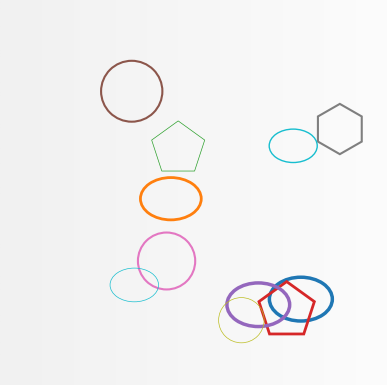[{"shape": "oval", "thickness": 2.5, "radius": 0.41, "center": [0.776, 0.223]}, {"shape": "oval", "thickness": 2, "radius": 0.39, "center": [0.441, 0.484]}, {"shape": "pentagon", "thickness": 0.5, "radius": 0.36, "center": [0.46, 0.614]}, {"shape": "pentagon", "thickness": 2, "radius": 0.38, "center": [0.74, 0.193]}, {"shape": "oval", "thickness": 2.5, "radius": 0.4, "center": [0.667, 0.208]}, {"shape": "circle", "thickness": 1.5, "radius": 0.4, "center": [0.34, 0.763]}, {"shape": "circle", "thickness": 1.5, "radius": 0.37, "center": [0.43, 0.322]}, {"shape": "hexagon", "thickness": 1.5, "radius": 0.33, "center": [0.877, 0.665]}, {"shape": "circle", "thickness": 0.5, "radius": 0.29, "center": [0.623, 0.168]}, {"shape": "oval", "thickness": 0.5, "radius": 0.31, "center": [0.347, 0.26]}, {"shape": "oval", "thickness": 1, "radius": 0.31, "center": [0.757, 0.621]}]